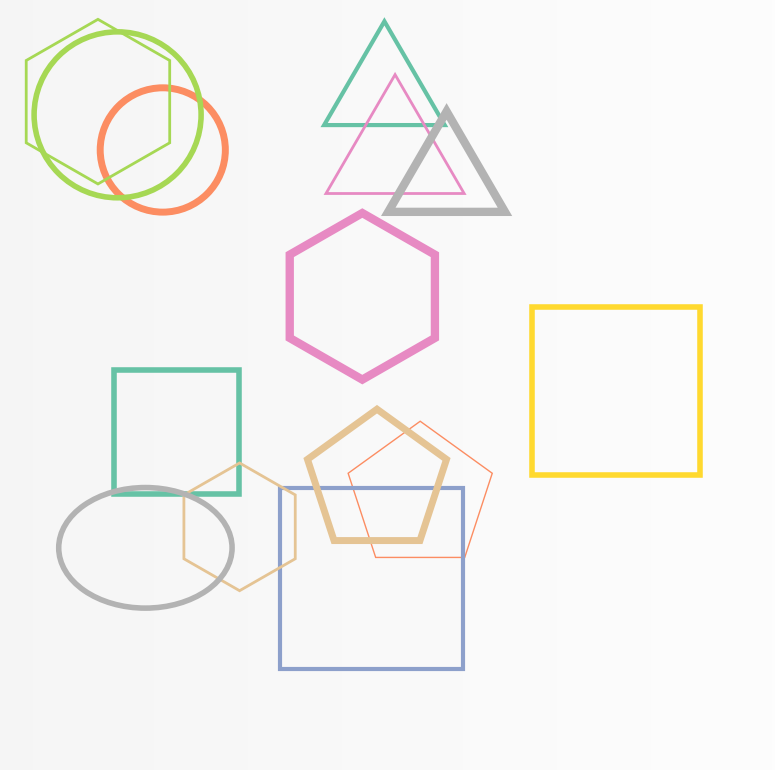[{"shape": "square", "thickness": 2, "radius": 0.4, "center": [0.227, 0.439]}, {"shape": "triangle", "thickness": 1.5, "radius": 0.45, "center": [0.496, 0.882]}, {"shape": "pentagon", "thickness": 0.5, "radius": 0.49, "center": [0.542, 0.355]}, {"shape": "circle", "thickness": 2.5, "radius": 0.4, "center": [0.21, 0.805]}, {"shape": "square", "thickness": 1.5, "radius": 0.59, "center": [0.479, 0.249]}, {"shape": "hexagon", "thickness": 3, "radius": 0.54, "center": [0.468, 0.615]}, {"shape": "triangle", "thickness": 1, "radius": 0.51, "center": [0.51, 0.8]}, {"shape": "circle", "thickness": 2, "radius": 0.54, "center": [0.152, 0.851]}, {"shape": "hexagon", "thickness": 1, "radius": 0.53, "center": [0.126, 0.868]}, {"shape": "square", "thickness": 2, "radius": 0.54, "center": [0.795, 0.492]}, {"shape": "hexagon", "thickness": 1, "radius": 0.41, "center": [0.309, 0.316]}, {"shape": "pentagon", "thickness": 2.5, "radius": 0.47, "center": [0.486, 0.374]}, {"shape": "oval", "thickness": 2, "radius": 0.56, "center": [0.188, 0.289]}, {"shape": "triangle", "thickness": 3, "radius": 0.43, "center": [0.576, 0.768]}]